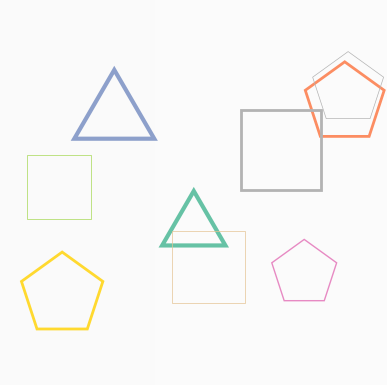[{"shape": "triangle", "thickness": 3, "radius": 0.47, "center": [0.5, 0.41]}, {"shape": "pentagon", "thickness": 2, "radius": 0.54, "center": [0.89, 0.732]}, {"shape": "triangle", "thickness": 3, "radius": 0.6, "center": [0.295, 0.699]}, {"shape": "pentagon", "thickness": 1, "radius": 0.44, "center": [0.785, 0.29]}, {"shape": "square", "thickness": 0.5, "radius": 0.41, "center": [0.153, 0.514]}, {"shape": "pentagon", "thickness": 2, "radius": 0.55, "center": [0.16, 0.235]}, {"shape": "square", "thickness": 0.5, "radius": 0.47, "center": [0.538, 0.306]}, {"shape": "pentagon", "thickness": 0.5, "radius": 0.48, "center": [0.898, 0.77]}, {"shape": "square", "thickness": 2, "radius": 0.52, "center": [0.725, 0.611]}]